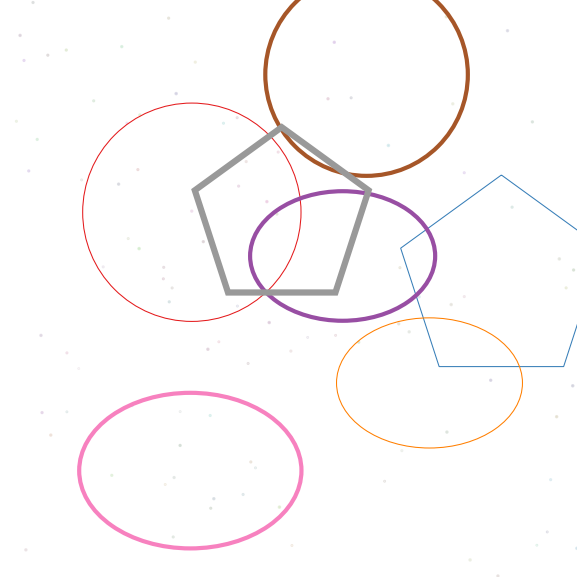[{"shape": "circle", "thickness": 0.5, "radius": 0.95, "center": [0.332, 0.632]}, {"shape": "pentagon", "thickness": 0.5, "radius": 0.92, "center": [0.868, 0.513]}, {"shape": "oval", "thickness": 2, "radius": 0.8, "center": [0.593, 0.556]}, {"shape": "oval", "thickness": 0.5, "radius": 0.8, "center": [0.744, 0.336]}, {"shape": "circle", "thickness": 2, "radius": 0.88, "center": [0.635, 0.87]}, {"shape": "oval", "thickness": 2, "radius": 0.96, "center": [0.33, 0.184]}, {"shape": "pentagon", "thickness": 3, "radius": 0.79, "center": [0.488, 0.621]}]